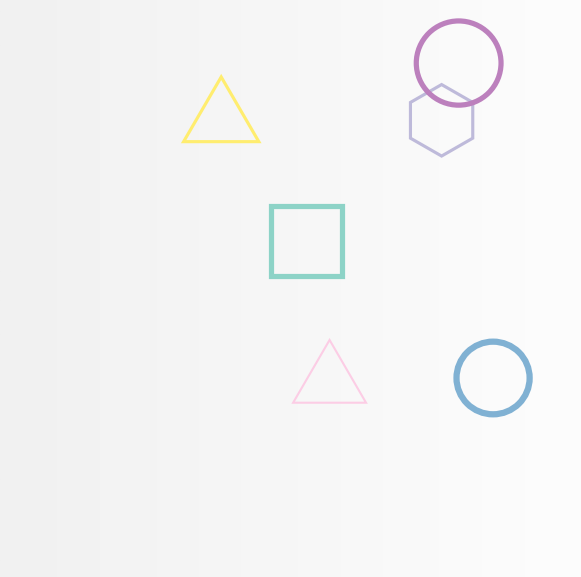[{"shape": "square", "thickness": 2.5, "radius": 0.3, "center": [0.527, 0.582]}, {"shape": "hexagon", "thickness": 1.5, "radius": 0.31, "center": [0.76, 0.791]}, {"shape": "circle", "thickness": 3, "radius": 0.31, "center": [0.848, 0.345]}, {"shape": "triangle", "thickness": 1, "radius": 0.36, "center": [0.567, 0.338]}, {"shape": "circle", "thickness": 2.5, "radius": 0.36, "center": [0.789, 0.89]}, {"shape": "triangle", "thickness": 1.5, "radius": 0.37, "center": [0.381, 0.791]}]